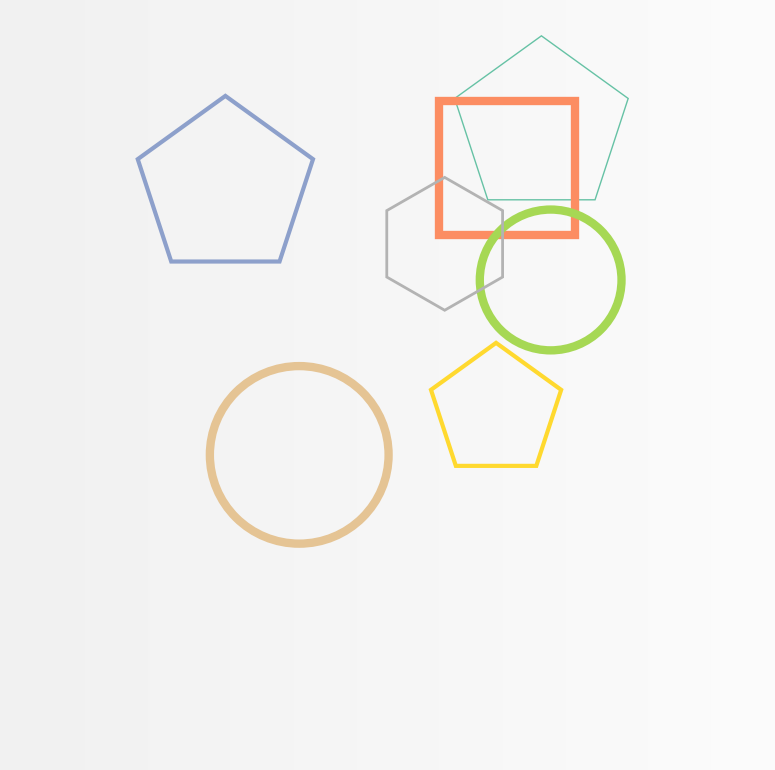[{"shape": "pentagon", "thickness": 0.5, "radius": 0.59, "center": [0.699, 0.836]}, {"shape": "square", "thickness": 3, "radius": 0.44, "center": [0.654, 0.782]}, {"shape": "pentagon", "thickness": 1.5, "radius": 0.59, "center": [0.291, 0.757]}, {"shape": "circle", "thickness": 3, "radius": 0.46, "center": [0.711, 0.636]}, {"shape": "pentagon", "thickness": 1.5, "radius": 0.44, "center": [0.64, 0.466]}, {"shape": "circle", "thickness": 3, "radius": 0.58, "center": [0.386, 0.409]}, {"shape": "hexagon", "thickness": 1, "radius": 0.43, "center": [0.574, 0.683]}]